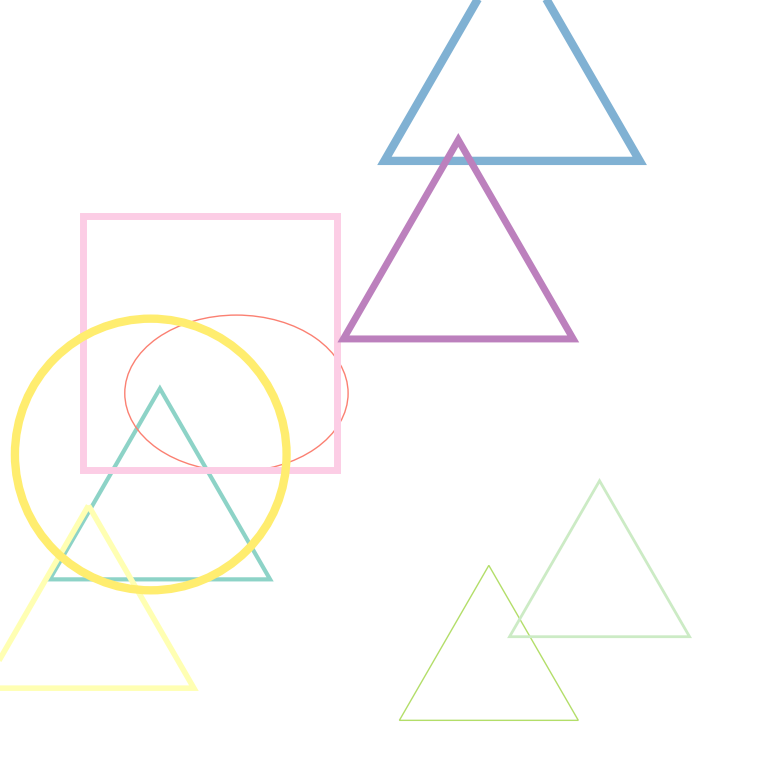[{"shape": "triangle", "thickness": 1.5, "radius": 0.83, "center": [0.208, 0.33]}, {"shape": "triangle", "thickness": 2, "radius": 0.79, "center": [0.115, 0.185]}, {"shape": "oval", "thickness": 0.5, "radius": 0.73, "center": [0.307, 0.489]}, {"shape": "triangle", "thickness": 3, "radius": 0.96, "center": [0.665, 0.887]}, {"shape": "triangle", "thickness": 0.5, "radius": 0.67, "center": [0.635, 0.132]}, {"shape": "square", "thickness": 2.5, "radius": 0.82, "center": [0.273, 0.554]}, {"shape": "triangle", "thickness": 2.5, "radius": 0.86, "center": [0.595, 0.646]}, {"shape": "triangle", "thickness": 1, "radius": 0.67, "center": [0.779, 0.241]}, {"shape": "circle", "thickness": 3, "radius": 0.88, "center": [0.196, 0.41]}]